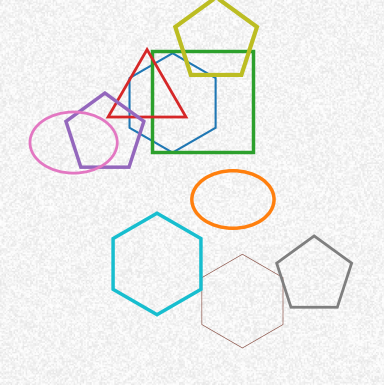[{"shape": "hexagon", "thickness": 1.5, "radius": 0.65, "center": [0.448, 0.733]}, {"shape": "oval", "thickness": 2.5, "radius": 0.53, "center": [0.605, 0.482]}, {"shape": "square", "thickness": 2.5, "radius": 0.66, "center": [0.526, 0.736]}, {"shape": "triangle", "thickness": 2, "radius": 0.58, "center": [0.382, 0.754]}, {"shape": "pentagon", "thickness": 2.5, "radius": 0.53, "center": [0.273, 0.652]}, {"shape": "hexagon", "thickness": 0.5, "radius": 0.61, "center": [0.63, 0.218]}, {"shape": "oval", "thickness": 2, "radius": 0.57, "center": [0.191, 0.63]}, {"shape": "pentagon", "thickness": 2, "radius": 0.51, "center": [0.816, 0.285]}, {"shape": "pentagon", "thickness": 3, "radius": 0.56, "center": [0.561, 0.896]}, {"shape": "hexagon", "thickness": 2.5, "radius": 0.66, "center": [0.408, 0.314]}]